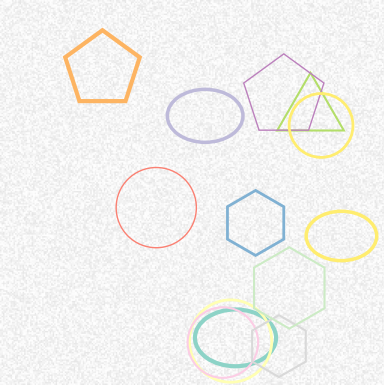[{"shape": "oval", "thickness": 3, "radius": 0.53, "center": [0.612, 0.122]}, {"shape": "circle", "thickness": 2, "radius": 0.53, "center": [0.599, 0.114]}, {"shape": "oval", "thickness": 2.5, "radius": 0.49, "center": [0.533, 0.699]}, {"shape": "circle", "thickness": 1, "radius": 0.52, "center": [0.406, 0.461]}, {"shape": "hexagon", "thickness": 2, "radius": 0.42, "center": [0.664, 0.421]}, {"shape": "pentagon", "thickness": 3, "radius": 0.51, "center": [0.266, 0.82]}, {"shape": "triangle", "thickness": 1.5, "radius": 0.5, "center": [0.807, 0.711]}, {"shape": "circle", "thickness": 1.5, "radius": 0.46, "center": [0.579, 0.11]}, {"shape": "hexagon", "thickness": 1.5, "radius": 0.4, "center": [0.725, 0.101]}, {"shape": "pentagon", "thickness": 1, "radius": 0.55, "center": [0.737, 0.751]}, {"shape": "hexagon", "thickness": 1.5, "radius": 0.53, "center": [0.751, 0.252]}, {"shape": "oval", "thickness": 2.5, "radius": 0.46, "center": [0.887, 0.387]}, {"shape": "circle", "thickness": 2, "radius": 0.41, "center": [0.834, 0.674]}]